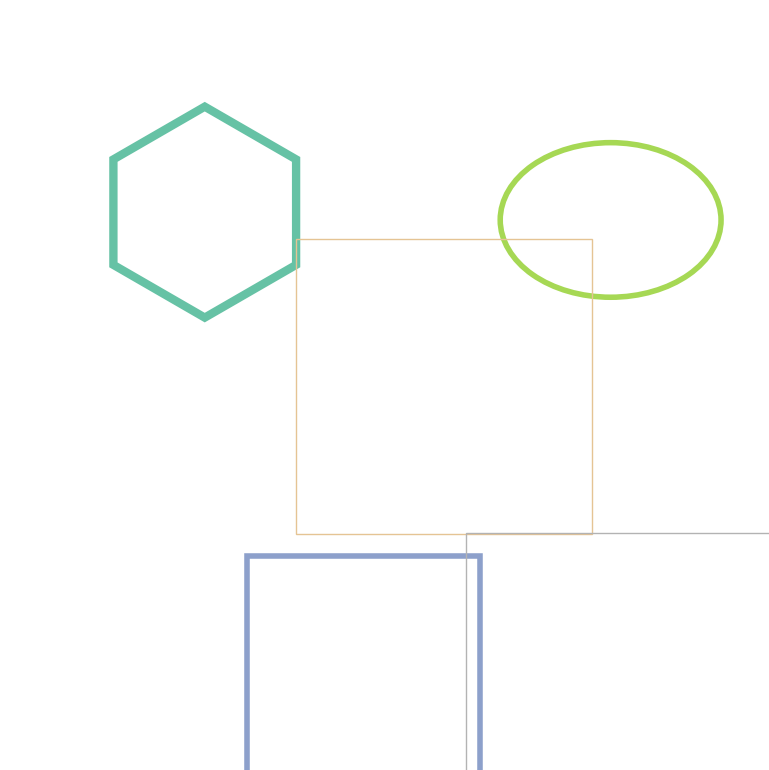[{"shape": "hexagon", "thickness": 3, "radius": 0.68, "center": [0.266, 0.725]}, {"shape": "square", "thickness": 2, "radius": 0.76, "center": [0.472, 0.127]}, {"shape": "oval", "thickness": 2, "radius": 0.72, "center": [0.793, 0.714]}, {"shape": "square", "thickness": 0.5, "radius": 0.96, "center": [0.577, 0.498]}, {"shape": "square", "thickness": 0.5, "radius": 0.99, "center": [0.803, 0.111]}]